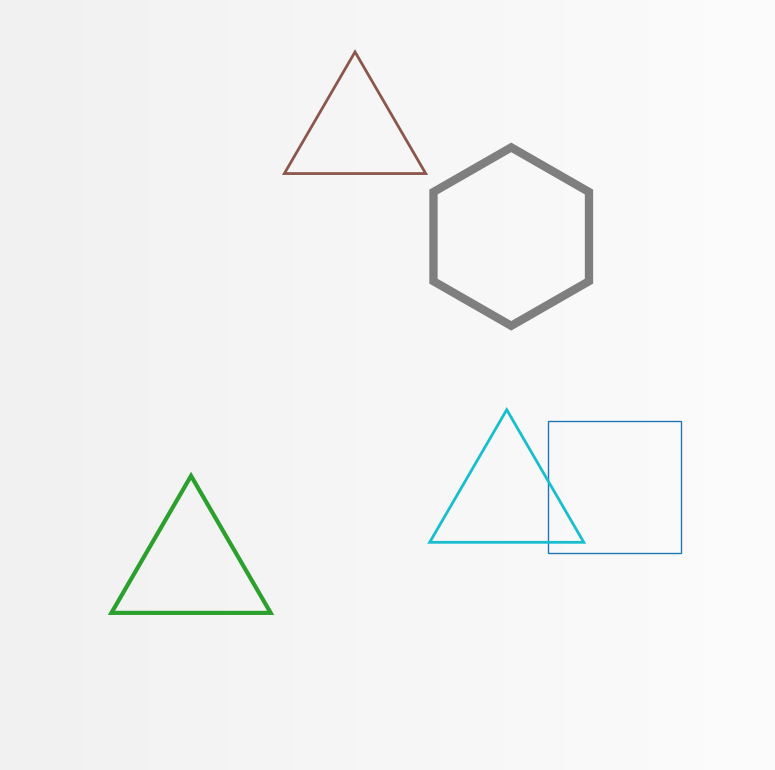[{"shape": "square", "thickness": 0.5, "radius": 0.43, "center": [0.793, 0.368]}, {"shape": "triangle", "thickness": 1.5, "radius": 0.59, "center": [0.247, 0.263]}, {"shape": "triangle", "thickness": 1, "radius": 0.53, "center": [0.458, 0.827]}, {"shape": "hexagon", "thickness": 3, "radius": 0.58, "center": [0.66, 0.693]}, {"shape": "triangle", "thickness": 1, "radius": 0.57, "center": [0.654, 0.353]}]